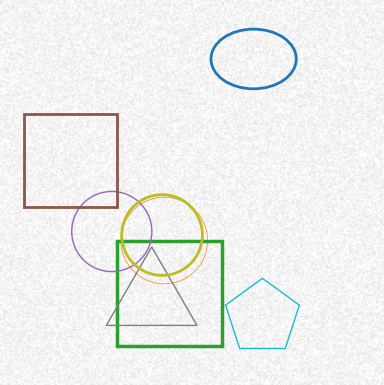[{"shape": "oval", "thickness": 2, "radius": 0.55, "center": [0.659, 0.847]}, {"shape": "circle", "thickness": 0.5, "radius": 0.56, "center": [0.427, 0.375]}, {"shape": "square", "thickness": 2.5, "radius": 0.68, "center": [0.441, 0.237]}, {"shape": "circle", "thickness": 1, "radius": 0.52, "center": [0.29, 0.399]}, {"shape": "square", "thickness": 2, "radius": 0.61, "center": [0.184, 0.583]}, {"shape": "triangle", "thickness": 1, "radius": 0.68, "center": [0.394, 0.223]}, {"shape": "circle", "thickness": 2, "radius": 0.52, "center": [0.421, 0.39]}, {"shape": "pentagon", "thickness": 1, "radius": 0.5, "center": [0.682, 0.176]}]